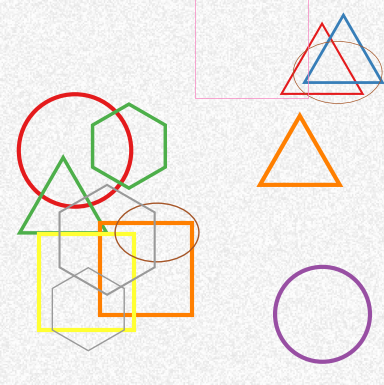[{"shape": "triangle", "thickness": 1.5, "radius": 0.61, "center": [0.836, 0.817]}, {"shape": "circle", "thickness": 3, "radius": 0.73, "center": [0.195, 0.609]}, {"shape": "triangle", "thickness": 2, "radius": 0.58, "center": [0.892, 0.844]}, {"shape": "triangle", "thickness": 2.5, "radius": 0.65, "center": [0.164, 0.46]}, {"shape": "hexagon", "thickness": 2.5, "radius": 0.55, "center": [0.335, 0.62]}, {"shape": "circle", "thickness": 3, "radius": 0.62, "center": [0.838, 0.184]}, {"shape": "triangle", "thickness": 3, "radius": 0.6, "center": [0.779, 0.58]}, {"shape": "square", "thickness": 3, "radius": 0.6, "center": [0.38, 0.302]}, {"shape": "square", "thickness": 3, "radius": 0.62, "center": [0.224, 0.268]}, {"shape": "oval", "thickness": 1, "radius": 0.54, "center": [0.408, 0.396]}, {"shape": "oval", "thickness": 0.5, "radius": 0.58, "center": [0.877, 0.812]}, {"shape": "square", "thickness": 0.5, "radius": 0.73, "center": [0.653, 0.891]}, {"shape": "hexagon", "thickness": 1.5, "radius": 0.71, "center": [0.278, 0.377]}, {"shape": "hexagon", "thickness": 1, "radius": 0.54, "center": [0.229, 0.197]}]